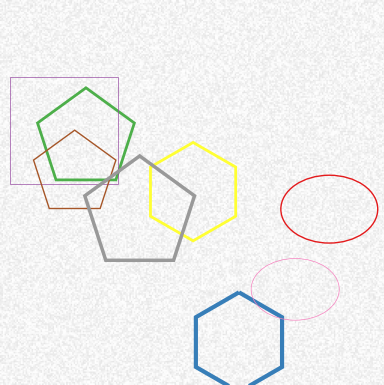[{"shape": "oval", "thickness": 1, "radius": 0.63, "center": [0.855, 0.457]}, {"shape": "hexagon", "thickness": 3, "radius": 0.65, "center": [0.621, 0.111]}, {"shape": "pentagon", "thickness": 2, "radius": 0.66, "center": [0.223, 0.64]}, {"shape": "square", "thickness": 0.5, "radius": 0.7, "center": [0.166, 0.661]}, {"shape": "hexagon", "thickness": 2, "radius": 0.64, "center": [0.502, 0.502]}, {"shape": "pentagon", "thickness": 1, "radius": 0.56, "center": [0.194, 0.549]}, {"shape": "oval", "thickness": 0.5, "radius": 0.57, "center": [0.767, 0.248]}, {"shape": "pentagon", "thickness": 2.5, "radius": 0.75, "center": [0.363, 0.445]}]